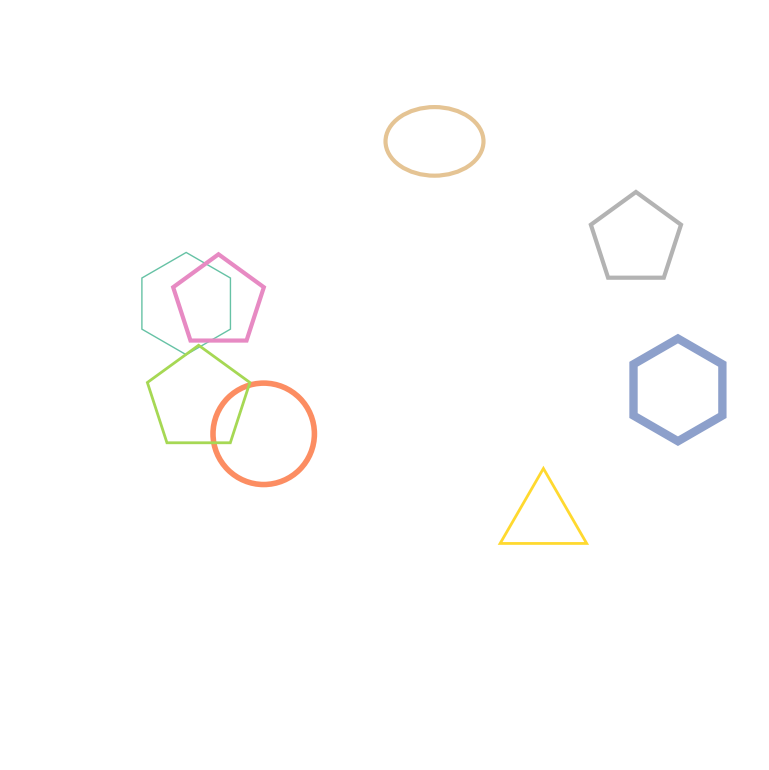[{"shape": "hexagon", "thickness": 0.5, "radius": 0.33, "center": [0.242, 0.606]}, {"shape": "circle", "thickness": 2, "radius": 0.33, "center": [0.342, 0.437]}, {"shape": "hexagon", "thickness": 3, "radius": 0.33, "center": [0.88, 0.494]}, {"shape": "pentagon", "thickness": 1.5, "radius": 0.31, "center": [0.284, 0.608]}, {"shape": "pentagon", "thickness": 1, "radius": 0.35, "center": [0.258, 0.482]}, {"shape": "triangle", "thickness": 1, "radius": 0.32, "center": [0.706, 0.327]}, {"shape": "oval", "thickness": 1.5, "radius": 0.32, "center": [0.564, 0.816]}, {"shape": "pentagon", "thickness": 1.5, "radius": 0.31, "center": [0.826, 0.689]}]